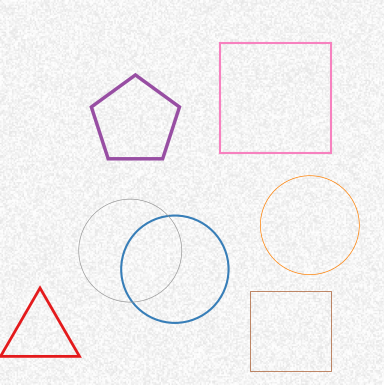[{"shape": "triangle", "thickness": 2, "radius": 0.59, "center": [0.104, 0.134]}, {"shape": "circle", "thickness": 1.5, "radius": 0.7, "center": [0.454, 0.301]}, {"shape": "pentagon", "thickness": 2.5, "radius": 0.6, "center": [0.352, 0.685]}, {"shape": "circle", "thickness": 0.5, "radius": 0.64, "center": [0.805, 0.415]}, {"shape": "square", "thickness": 0.5, "radius": 0.52, "center": [0.754, 0.141]}, {"shape": "square", "thickness": 1.5, "radius": 0.72, "center": [0.716, 0.745]}, {"shape": "circle", "thickness": 0.5, "radius": 0.67, "center": [0.338, 0.349]}]